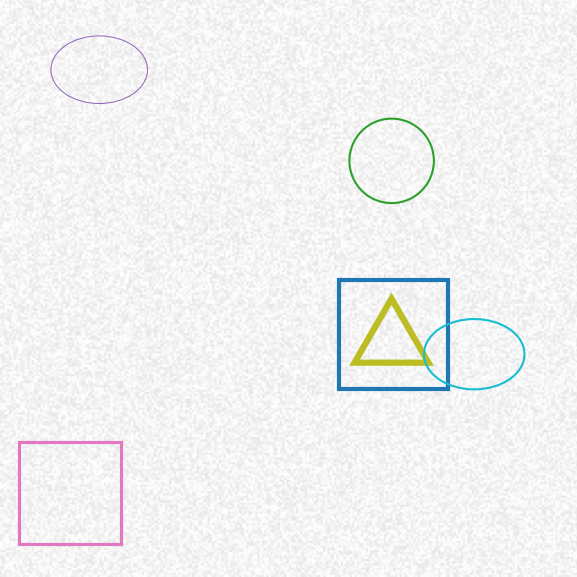[{"shape": "square", "thickness": 2, "radius": 0.47, "center": [0.681, 0.42]}, {"shape": "circle", "thickness": 1, "radius": 0.37, "center": [0.678, 0.721]}, {"shape": "oval", "thickness": 0.5, "radius": 0.42, "center": [0.172, 0.878]}, {"shape": "square", "thickness": 1.5, "radius": 0.44, "center": [0.121, 0.146]}, {"shape": "triangle", "thickness": 3, "radius": 0.37, "center": [0.678, 0.408]}, {"shape": "oval", "thickness": 1, "radius": 0.43, "center": [0.821, 0.386]}]